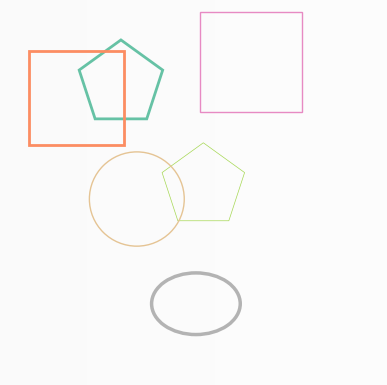[{"shape": "pentagon", "thickness": 2, "radius": 0.57, "center": [0.312, 0.783]}, {"shape": "square", "thickness": 2, "radius": 0.62, "center": [0.197, 0.745]}, {"shape": "square", "thickness": 1, "radius": 0.65, "center": [0.648, 0.839]}, {"shape": "pentagon", "thickness": 0.5, "radius": 0.56, "center": [0.525, 0.517]}, {"shape": "circle", "thickness": 1, "radius": 0.61, "center": [0.353, 0.483]}, {"shape": "oval", "thickness": 2.5, "radius": 0.57, "center": [0.506, 0.211]}]